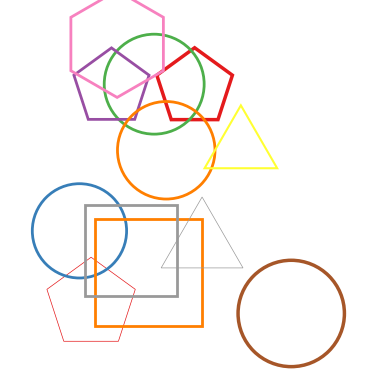[{"shape": "pentagon", "thickness": 0.5, "radius": 0.6, "center": [0.237, 0.211]}, {"shape": "pentagon", "thickness": 2.5, "radius": 0.52, "center": [0.506, 0.773]}, {"shape": "circle", "thickness": 2, "radius": 0.61, "center": [0.206, 0.4]}, {"shape": "circle", "thickness": 2, "radius": 0.65, "center": [0.401, 0.781]}, {"shape": "pentagon", "thickness": 2, "radius": 0.51, "center": [0.29, 0.773]}, {"shape": "square", "thickness": 2, "radius": 0.7, "center": [0.385, 0.292]}, {"shape": "circle", "thickness": 2, "radius": 0.63, "center": [0.432, 0.61]}, {"shape": "triangle", "thickness": 1.5, "radius": 0.54, "center": [0.626, 0.617]}, {"shape": "circle", "thickness": 2.5, "radius": 0.69, "center": [0.756, 0.186]}, {"shape": "hexagon", "thickness": 2, "radius": 0.69, "center": [0.304, 0.886]}, {"shape": "square", "thickness": 2, "radius": 0.6, "center": [0.341, 0.35]}, {"shape": "triangle", "thickness": 0.5, "radius": 0.61, "center": [0.525, 0.366]}]